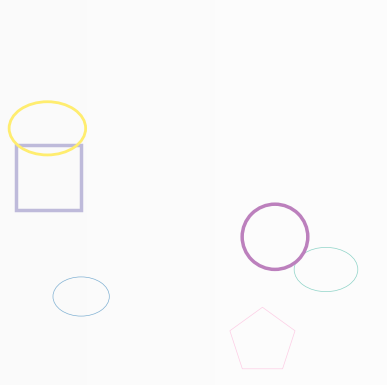[{"shape": "oval", "thickness": 0.5, "radius": 0.41, "center": [0.841, 0.3]}, {"shape": "square", "thickness": 2.5, "radius": 0.42, "center": [0.125, 0.539]}, {"shape": "oval", "thickness": 0.5, "radius": 0.36, "center": [0.209, 0.23]}, {"shape": "pentagon", "thickness": 0.5, "radius": 0.44, "center": [0.677, 0.114]}, {"shape": "circle", "thickness": 2.5, "radius": 0.42, "center": [0.71, 0.385]}, {"shape": "oval", "thickness": 2, "radius": 0.49, "center": [0.122, 0.667]}]